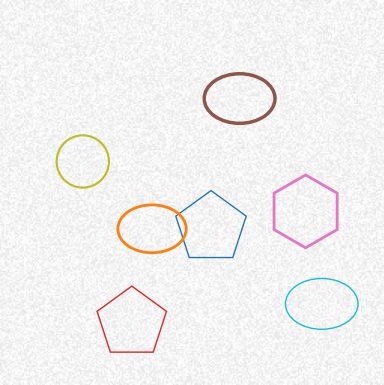[{"shape": "pentagon", "thickness": 1, "radius": 0.48, "center": [0.548, 0.409]}, {"shape": "oval", "thickness": 2, "radius": 0.44, "center": [0.395, 0.406]}, {"shape": "pentagon", "thickness": 1, "radius": 0.47, "center": [0.342, 0.162]}, {"shape": "oval", "thickness": 2.5, "radius": 0.46, "center": [0.622, 0.744]}, {"shape": "hexagon", "thickness": 2, "radius": 0.47, "center": [0.794, 0.451]}, {"shape": "circle", "thickness": 1.5, "radius": 0.34, "center": [0.215, 0.581]}, {"shape": "oval", "thickness": 1, "radius": 0.47, "center": [0.836, 0.211]}]